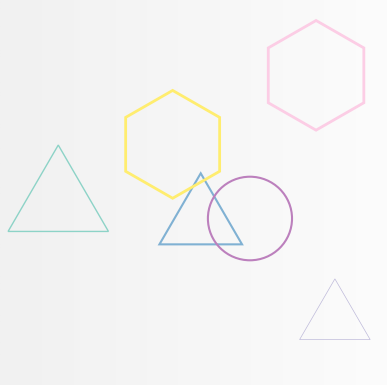[{"shape": "triangle", "thickness": 1, "radius": 0.75, "center": [0.15, 0.474]}, {"shape": "triangle", "thickness": 0.5, "radius": 0.53, "center": [0.864, 0.171]}, {"shape": "triangle", "thickness": 1.5, "radius": 0.62, "center": [0.518, 0.427]}, {"shape": "hexagon", "thickness": 2, "radius": 0.71, "center": [0.816, 0.804]}, {"shape": "circle", "thickness": 1.5, "radius": 0.54, "center": [0.645, 0.432]}, {"shape": "hexagon", "thickness": 2, "radius": 0.7, "center": [0.446, 0.625]}]